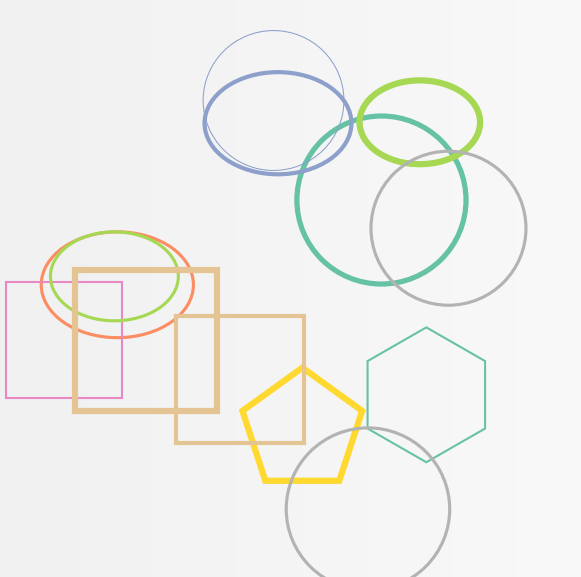[{"shape": "hexagon", "thickness": 1, "radius": 0.58, "center": [0.733, 0.315]}, {"shape": "circle", "thickness": 2.5, "radius": 0.73, "center": [0.656, 0.653]}, {"shape": "oval", "thickness": 1.5, "radius": 0.65, "center": [0.202, 0.506]}, {"shape": "circle", "thickness": 0.5, "radius": 0.61, "center": [0.471, 0.825]}, {"shape": "oval", "thickness": 2, "radius": 0.63, "center": [0.478, 0.786]}, {"shape": "square", "thickness": 1, "radius": 0.5, "center": [0.11, 0.411]}, {"shape": "oval", "thickness": 3, "radius": 0.52, "center": [0.722, 0.787]}, {"shape": "oval", "thickness": 1.5, "radius": 0.55, "center": [0.197, 0.521]}, {"shape": "pentagon", "thickness": 3, "radius": 0.54, "center": [0.52, 0.254]}, {"shape": "square", "thickness": 2, "radius": 0.55, "center": [0.413, 0.342]}, {"shape": "square", "thickness": 3, "radius": 0.61, "center": [0.251, 0.41]}, {"shape": "circle", "thickness": 1.5, "radius": 0.67, "center": [0.772, 0.604]}, {"shape": "circle", "thickness": 1.5, "radius": 0.7, "center": [0.633, 0.118]}]